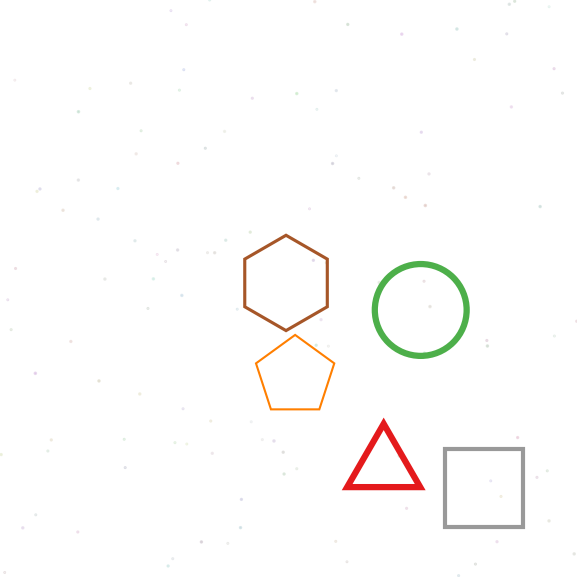[{"shape": "triangle", "thickness": 3, "radius": 0.37, "center": [0.664, 0.192]}, {"shape": "circle", "thickness": 3, "radius": 0.4, "center": [0.729, 0.462]}, {"shape": "pentagon", "thickness": 1, "radius": 0.36, "center": [0.511, 0.348]}, {"shape": "hexagon", "thickness": 1.5, "radius": 0.41, "center": [0.495, 0.509]}, {"shape": "square", "thickness": 2, "radius": 0.34, "center": [0.838, 0.155]}]